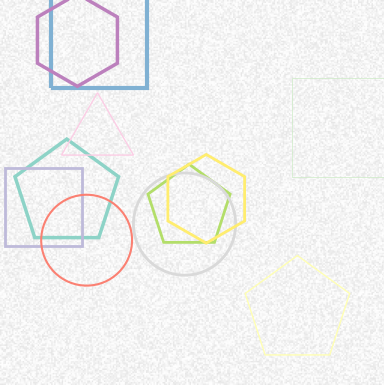[{"shape": "pentagon", "thickness": 2.5, "radius": 0.71, "center": [0.173, 0.497]}, {"shape": "pentagon", "thickness": 1, "radius": 0.71, "center": [0.773, 0.194]}, {"shape": "square", "thickness": 2, "radius": 0.5, "center": [0.114, 0.462]}, {"shape": "circle", "thickness": 1.5, "radius": 0.59, "center": [0.225, 0.376]}, {"shape": "square", "thickness": 3, "radius": 0.62, "center": [0.257, 0.896]}, {"shape": "pentagon", "thickness": 2, "radius": 0.56, "center": [0.491, 0.461]}, {"shape": "triangle", "thickness": 1, "radius": 0.54, "center": [0.253, 0.651]}, {"shape": "circle", "thickness": 2, "radius": 0.66, "center": [0.479, 0.418]}, {"shape": "hexagon", "thickness": 2.5, "radius": 0.6, "center": [0.201, 0.896]}, {"shape": "square", "thickness": 0.5, "radius": 0.64, "center": [0.889, 0.669]}, {"shape": "hexagon", "thickness": 2, "radius": 0.58, "center": [0.536, 0.484]}]